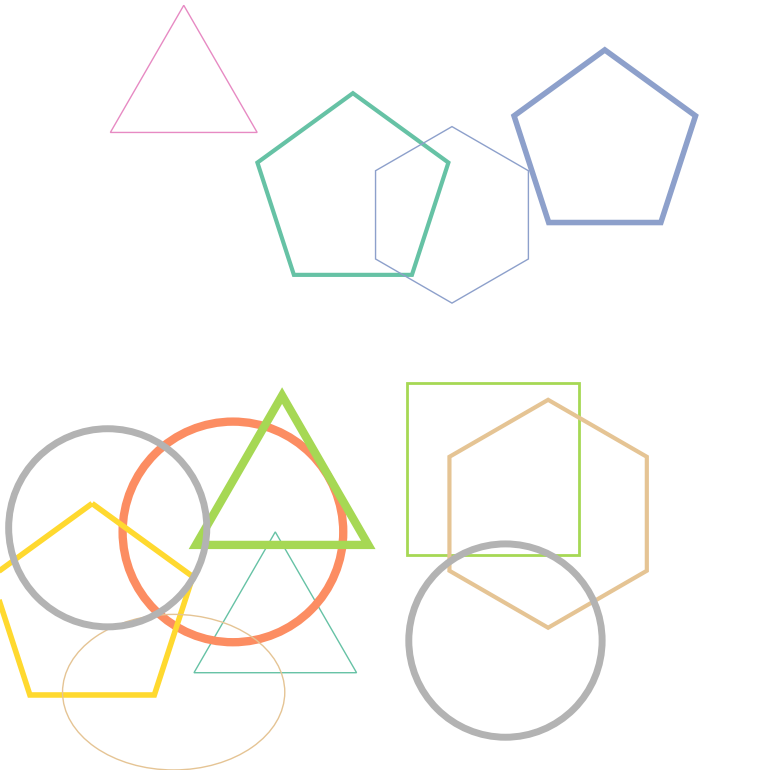[{"shape": "triangle", "thickness": 0.5, "radius": 0.61, "center": [0.358, 0.187]}, {"shape": "pentagon", "thickness": 1.5, "radius": 0.65, "center": [0.458, 0.749]}, {"shape": "circle", "thickness": 3, "radius": 0.72, "center": [0.303, 0.309]}, {"shape": "hexagon", "thickness": 0.5, "radius": 0.57, "center": [0.587, 0.721]}, {"shape": "pentagon", "thickness": 2, "radius": 0.62, "center": [0.785, 0.811]}, {"shape": "triangle", "thickness": 0.5, "radius": 0.55, "center": [0.239, 0.883]}, {"shape": "square", "thickness": 1, "radius": 0.56, "center": [0.64, 0.391]}, {"shape": "triangle", "thickness": 3, "radius": 0.65, "center": [0.366, 0.357]}, {"shape": "pentagon", "thickness": 2, "radius": 0.69, "center": [0.12, 0.209]}, {"shape": "hexagon", "thickness": 1.5, "radius": 0.74, "center": [0.712, 0.333]}, {"shape": "oval", "thickness": 0.5, "radius": 0.72, "center": [0.226, 0.101]}, {"shape": "circle", "thickness": 2.5, "radius": 0.64, "center": [0.14, 0.315]}, {"shape": "circle", "thickness": 2.5, "radius": 0.63, "center": [0.656, 0.168]}]